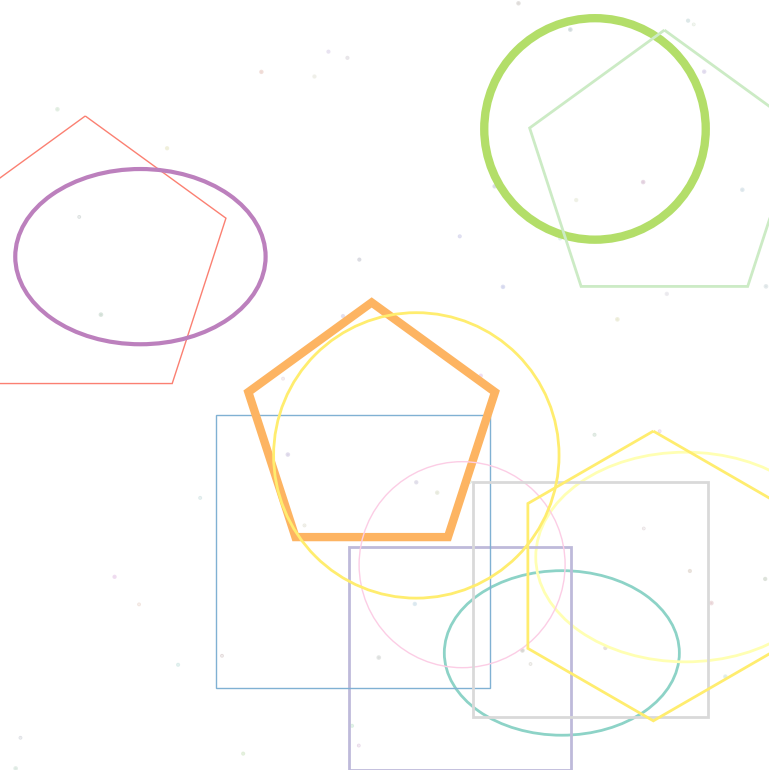[{"shape": "oval", "thickness": 1, "radius": 0.76, "center": [0.73, 0.152]}, {"shape": "oval", "thickness": 1, "radius": 0.97, "center": [0.89, 0.277]}, {"shape": "square", "thickness": 1, "radius": 0.72, "center": [0.597, 0.145]}, {"shape": "pentagon", "thickness": 0.5, "radius": 0.96, "center": [0.111, 0.657]}, {"shape": "square", "thickness": 0.5, "radius": 0.89, "center": [0.458, 0.284]}, {"shape": "pentagon", "thickness": 3, "radius": 0.84, "center": [0.483, 0.439]}, {"shape": "circle", "thickness": 3, "radius": 0.72, "center": [0.773, 0.833]}, {"shape": "circle", "thickness": 0.5, "radius": 0.67, "center": [0.6, 0.267]}, {"shape": "square", "thickness": 1, "radius": 0.76, "center": [0.767, 0.221]}, {"shape": "oval", "thickness": 1.5, "radius": 0.81, "center": [0.182, 0.667]}, {"shape": "pentagon", "thickness": 1, "radius": 0.92, "center": [0.863, 0.777]}, {"shape": "circle", "thickness": 1, "radius": 0.93, "center": [0.541, 0.409]}, {"shape": "hexagon", "thickness": 1, "radius": 0.94, "center": [0.848, 0.252]}]